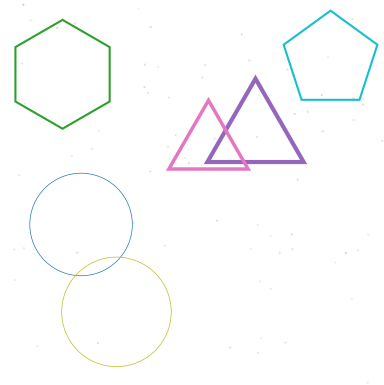[{"shape": "circle", "thickness": 0.5, "radius": 0.67, "center": [0.211, 0.417]}, {"shape": "hexagon", "thickness": 1.5, "radius": 0.71, "center": [0.162, 0.807]}, {"shape": "triangle", "thickness": 3, "radius": 0.72, "center": [0.664, 0.651]}, {"shape": "triangle", "thickness": 2.5, "radius": 0.59, "center": [0.542, 0.62]}, {"shape": "circle", "thickness": 0.5, "radius": 0.71, "center": [0.302, 0.19]}, {"shape": "pentagon", "thickness": 1.5, "radius": 0.64, "center": [0.859, 0.844]}]